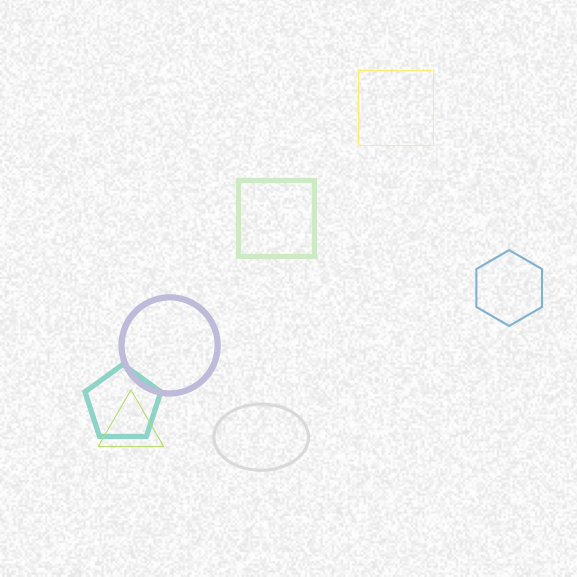[{"shape": "pentagon", "thickness": 2.5, "radius": 0.35, "center": [0.213, 0.299]}, {"shape": "circle", "thickness": 3, "radius": 0.42, "center": [0.294, 0.401]}, {"shape": "hexagon", "thickness": 1, "radius": 0.33, "center": [0.882, 0.5]}, {"shape": "triangle", "thickness": 0.5, "radius": 0.33, "center": [0.227, 0.259]}, {"shape": "oval", "thickness": 1.5, "radius": 0.41, "center": [0.452, 0.242]}, {"shape": "square", "thickness": 2.5, "radius": 0.33, "center": [0.478, 0.622]}, {"shape": "square", "thickness": 0.5, "radius": 0.32, "center": [0.685, 0.813]}]